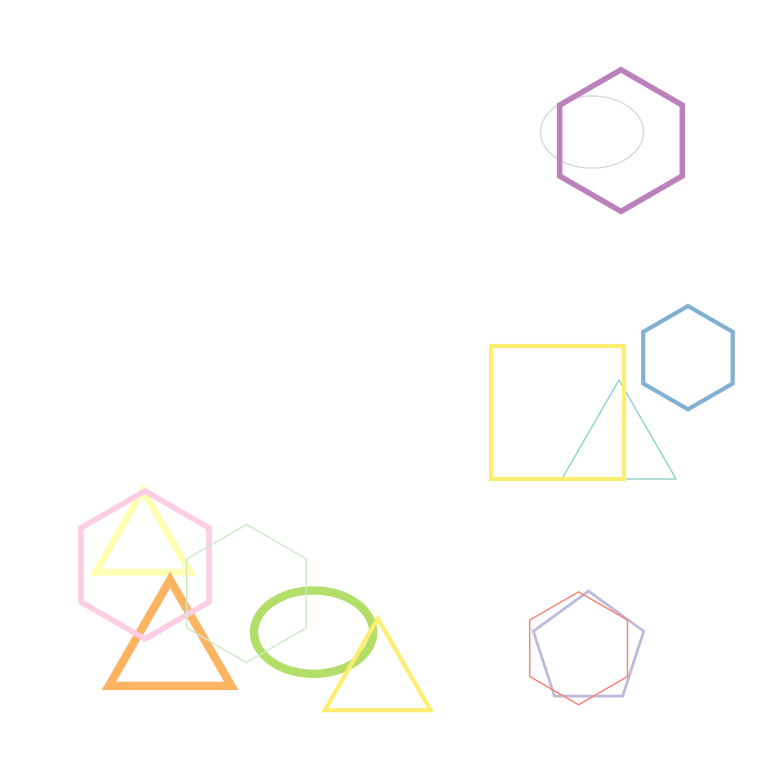[{"shape": "triangle", "thickness": 0.5, "radius": 0.43, "center": [0.804, 0.421]}, {"shape": "triangle", "thickness": 2.5, "radius": 0.35, "center": [0.186, 0.292]}, {"shape": "pentagon", "thickness": 1, "radius": 0.38, "center": [0.764, 0.157]}, {"shape": "hexagon", "thickness": 0.5, "radius": 0.37, "center": [0.751, 0.158]}, {"shape": "hexagon", "thickness": 1.5, "radius": 0.34, "center": [0.893, 0.535]}, {"shape": "triangle", "thickness": 3, "radius": 0.46, "center": [0.221, 0.155]}, {"shape": "oval", "thickness": 3, "radius": 0.39, "center": [0.407, 0.179]}, {"shape": "hexagon", "thickness": 2, "radius": 0.48, "center": [0.188, 0.266]}, {"shape": "oval", "thickness": 0.5, "radius": 0.33, "center": [0.769, 0.828]}, {"shape": "hexagon", "thickness": 2, "radius": 0.46, "center": [0.806, 0.817]}, {"shape": "hexagon", "thickness": 0.5, "radius": 0.45, "center": [0.32, 0.229]}, {"shape": "square", "thickness": 1.5, "radius": 0.43, "center": [0.724, 0.465]}, {"shape": "triangle", "thickness": 1.5, "radius": 0.4, "center": [0.491, 0.117]}]